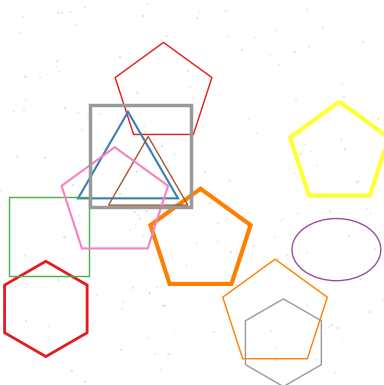[{"shape": "hexagon", "thickness": 2, "radius": 0.62, "center": [0.119, 0.198]}, {"shape": "pentagon", "thickness": 1, "radius": 0.66, "center": [0.425, 0.758]}, {"shape": "triangle", "thickness": 1.5, "radius": 0.75, "center": [0.333, 0.56]}, {"shape": "square", "thickness": 1, "radius": 0.52, "center": [0.128, 0.385]}, {"shape": "oval", "thickness": 1, "radius": 0.58, "center": [0.874, 0.352]}, {"shape": "pentagon", "thickness": 1, "radius": 0.71, "center": [0.714, 0.184]}, {"shape": "pentagon", "thickness": 3, "radius": 0.68, "center": [0.521, 0.373]}, {"shape": "pentagon", "thickness": 3, "radius": 0.67, "center": [0.882, 0.601]}, {"shape": "triangle", "thickness": 1, "radius": 0.59, "center": [0.385, 0.527]}, {"shape": "pentagon", "thickness": 1.5, "radius": 0.73, "center": [0.298, 0.472]}, {"shape": "hexagon", "thickness": 1, "radius": 0.57, "center": [0.736, 0.11]}, {"shape": "square", "thickness": 2.5, "radius": 0.66, "center": [0.365, 0.595]}]